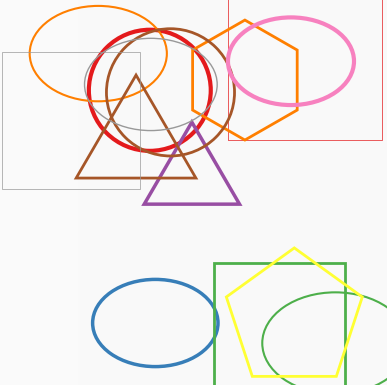[{"shape": "square", "thickness": 0.5, "radius": 1.0, "center": [0.787, 0.835]}, {"shape": "circle", "thickness": 3, "radius": 0.79, "center": [0.387, 0.765]}, {"shape": "oval", "thickness": 2.5, "radius": 0.81, "center": [0.401, 0.161]}, {"shape": "square", "thickness": 2, "radius": 0.84, "center": [0.721, 0.149]}, {"shape": "oval", "thickness": 1.5, "radius": 0.94, "center": [0.865, 0.109]}, {"shape": "triangle", "thickness": 2.5, "radius": 0.71, "center": [0.495, 0.541]}, {"shape": "hexagon", "thickness": 2, "radius": 0.78, "center": [0.632, 0.792]}, {"shape": "oval", "thickness": 1.5, "radius": 0.88, "center": [0.254, 0.861]}, {"shape": "pentagon", "thickness": 2, "radius": 0.92, "center": [0.76, 0.172]}, {"shape": "triangle", "thickness": 2, "radius": 0.89, "center": [0.351, 0.627]}, {"shape": "circle", "thickness": 2, "radius": 0.83, "center": [0.44, 0.76]}, {"shape": "oval", "thickness": 3, "radius": 0.81, "center": [0.751, 0.841]}, {"shape": "oval", "thickness": 1, "radius": 0.86, "center": [0.389, 0.781]}, {"shape": "square", "thickness": 0.5, "radius": 0.89, "center": [0.184, 0.688]}]